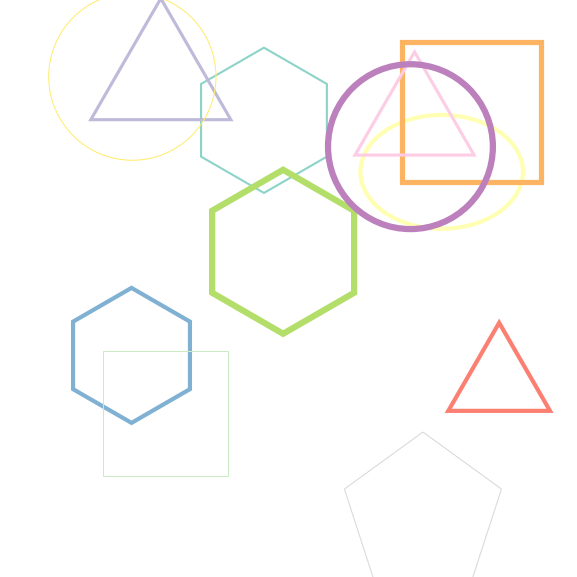[{"shape": "hexagon", "thickness": 1, "radius": 0.63, "center": [0.457, 0.791]}, {"shape": "oval", "thickness": 2, "radius": 0.7, "center": [0.765, 0.702]}, {"shape": "triangle", "thickness": 1.5, "radius": 0.7, "center": [0.278, 0.862]}, {"shape": "triangle", "thickness": 2, "radius": 0.51, "center": [0.864, 0.339]}, {"shape": "hexagon", "thickness": 2, "radius": 0.58, "center": [0.228, 0.384]}, {"shape": "square", "thickness": 2.5, "radius": 0.61, "center": [0.816, 0.805]}, {"shape": "hexagon", "thickness": 3, "radius": 0.71, "center": [0.49, 0.563]}, {"shape": "triangle", "thickness": 1.5, "radius": 0.6, "center": [0.718, 0.79]}, {"shape": "pentagon", "thickness": 0.5, "radius": 0.71, "center": [0.732, 0.108]}, {"shape": "circle", "thickness": 3, "radius": 0.71, "center": [0.711, 0.745]}, {"shape": "square", "thickness": 0.5, "radius": 0.54, "center": [0.287, 0.284]}, {"shape": "circle", "thickness": 0.5, "radius": 0.72, "center": [0.229, 0.866]}]